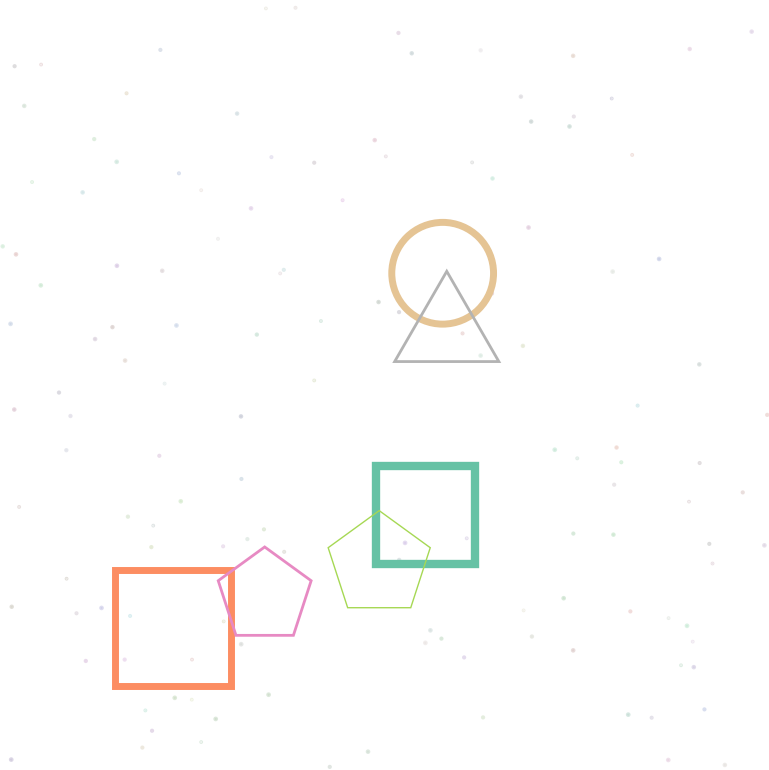[{"shape": "square", "thickness": 3, "radius": 0.32, "center": [0.553, 0.331]}, {"shape": "square", "thickness": 2.5, "radius": 0.38, "center": [0.225, 0.185]}, {"shape": "pentagon", "thickness": 1, "radius": 0.32, "center": [0.344, 0.226]}, {"shape": "pentagon", "thickness": 0.5, "radius": 0.35, "center": [0.492, 0.267]}, {"shape": "circle", "thickness": 2.5, "radius": 0.33, "center": [0.575, 0.645]}, {"shape": "triangle", "thickness": 1, "radius": 0.39, "center": [0.58, 0.57]}]